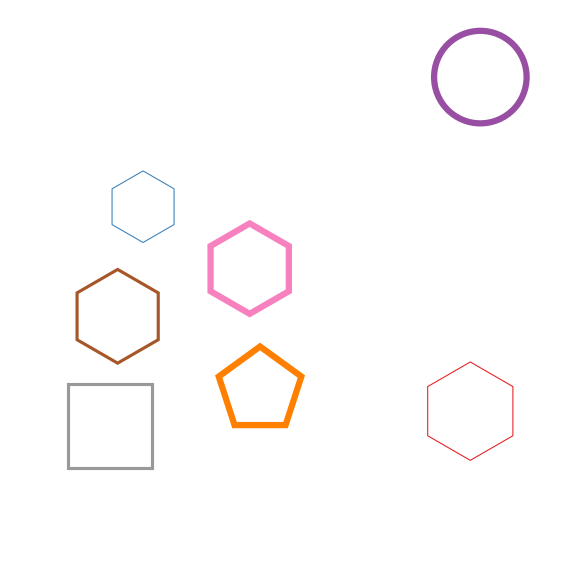[{"shape": "hexagon", "thickness": 0.5, "radius": 0.43, "center": [0.814, 0.287]}, {"shape": "hexagon", "thickness": 0.5, "radius": 0.31, "center": [0.248, 0.641]}, {"shape": "circle", "thickness": 3, "radius": 0.4, "center": [0.832, 0.866]}, {"shape": "pentagon", "thickness": 3, "radius": 0.38, "center": [0.45, 0.324]}, {"shape": "hexagon", "thickness": 1.5, "radius": 0.41, "center": [0.204, 0.451]}, {"shape": "hexagon", "thickness": 3, "radius": 0.39, "center": [0.432, 0.534]}, {"shape": "square", "thickness": 1.5, "radius": 0.37, "center": [0.19, 0.261]}]